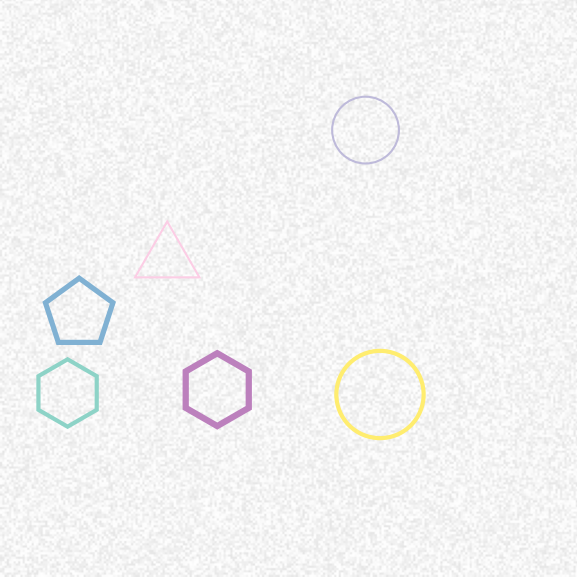[{"shape": "hexagon", "thickness": 2, "radius": 0.29, "center": [0.117, 0.319]}, {"shape": "circle", "thickness": 1, "radius": 0.29, "center": [0.633, 0.774]}, {"shape": "pentagon", "thickness": 2.5, "radius": 0.31, "center": [0.137, 0.456]}, {"shape": "triangle", "thickness": 1, "radius": 0.32, "center": [0.29, 0.551]}, {"shape": "hexagon", "thickness": 3, "radius": 0.32, "center": [0.376, 0.324]}, {"shape": "circle", "thickness": 2, "radius": 0.38, "center": [0.658, 0.316]}]